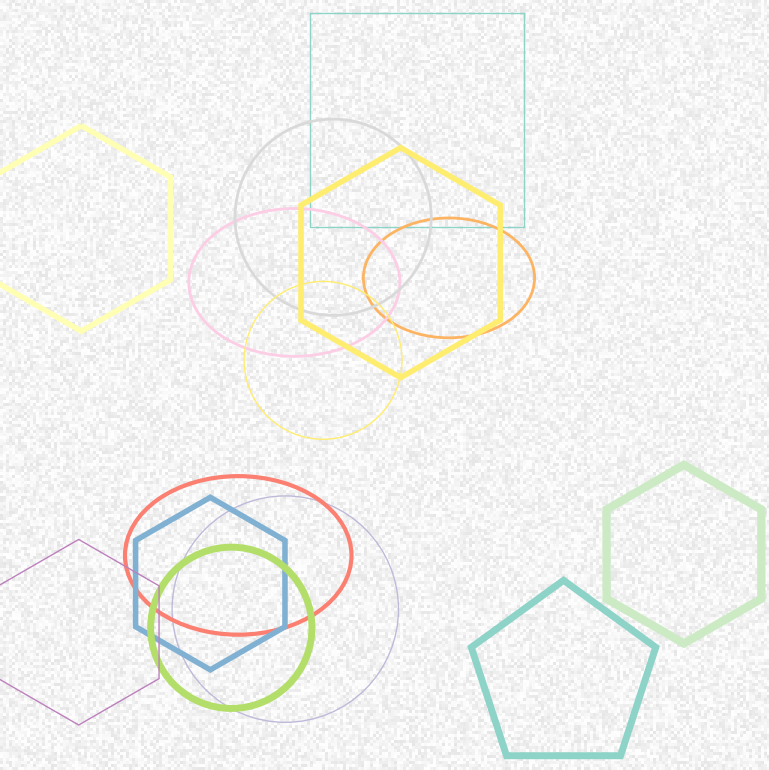[{"shape": "square", "thickness": 0.5, "radius": 0.7, "center": [0.542, 0.844]}, {"shape": "pentagon", "thickness": 2.5, "radius": 0.63, "center": [0.732, 0.12]}, {"shape": "hexagon", "thickness": 2, "radius": 0.67, "center": [0.106, 0.703]}, {"shape": "circle", "thickness": 0.5, "radius": 0.74, "center": [0.371, 0.209]}, {"shape": "oval", "thickness": 1.5, "radius": 0.74, "center": [0.309, 0.279]}, {"shape": "hexagon", "thickness": 2, "radius": 0.56, "center": [0.273, 0.242]}, {"shape": "oval", "thickness": 1, "radius": 0.56, "center": [0.583, 0.639]}, {"shape": "circle", "thickness": 2.5, "radius": 0.52, "center": [0.3, 0.185]}, {"shape": "oval", "thickness": 1, "radius": 0.69, "center": [0.382, 0.633]}, {"shape": "circle", "thickness": 1, "radius": 0.64, "center": [0.433, 0.718]}, {"shape": "hexagon", "thickness": 0.5, "radius": 0.6, "center": [0.102, 0.179]}, {"shape": "hexagon", "thickness": 3, "radius": 0.58, "center": [0.888, 0.28]}, {"shape": "hexagon", "thickness": 2, "radius": 0.75, "center": [0.52, 0.659]}, {"shape": "circle", "thickness": 0.5, "radius": 0.51, "center": [0.42, 0.532]}]